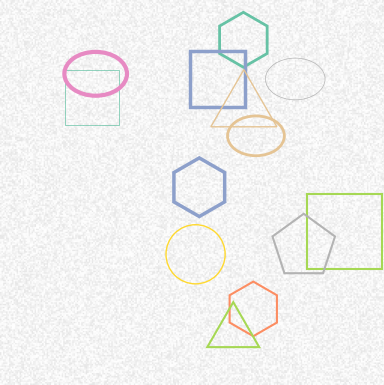[{"shape": "hexagon", "thickness": 2, "radius": 0.36, "center": [0.632, 0.897]}, {"shape": "square", "thickness": 0.5, "radius": 0.35, "center": [0.239, 0.747]}, {"shape": "hexagon", "thickness": 1.5, "radius": 0.35, "center": [0.658, 0.198]}, {"shape": "square", "thickness": 2.5, "radius": 0.36, "center": [0.564, 0.795]}, {"shape": "hexagon", "thickness": 2.5, "radius": 0.38, "center": [0.518, 0.514]}, {"shape": "oval", "thickness": 3, "radius": 0.41, "center": [0.249, 0.808]}, {"shape": "triangle", "thickness": 1.5, "radius": 0.39, "center": [0.606, 0.137]}, {"shape": "square", "thickness": 1.5, "radius": 0.49, "center": [0.894, 0.399]}, {"shape": "circle", "thickness": 1, "radius": 0.38, "center": [0.508, 0.34]}, {"shape": "triangle", "thickness": 1, "radius": 0.5, "center": [0.633, 0.72]}, {"shape": "oval", "thickness": 2, "radius": 0.37, "center": [0.665, 0.647]}, {"shape": "pentagon", "thickness": 1.5, "radius": 0.43, "center": [0.789, 0.359]}, {"shape": "oval", "thickness": 0.5, "radius": 0.39, "center": [0.767, 0.795]}]